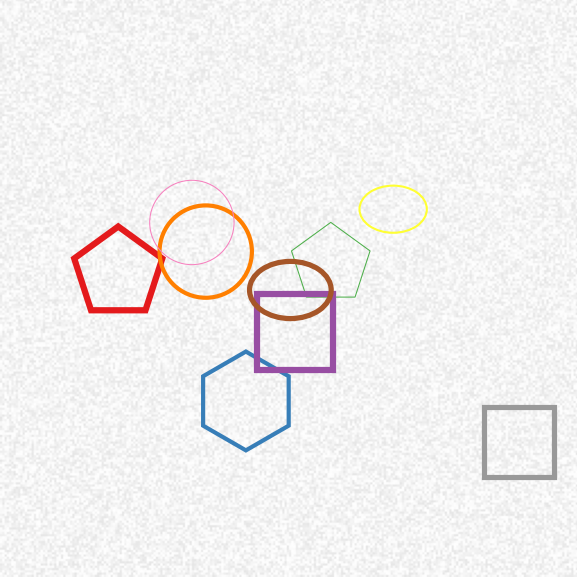[{"shape": "pentagon", "thickness": 3, "radius": 0.4, "center": [0.205, 0.527]}, {"shape": "hexagon", "thickness": 2, "radius": 0.43, "center": [0.426, 0.305]}, {"shape": "pentagon", "thickness": 0.5, "radius": 0.36, "center": [0.573, 0.543]}, {"shape": "square", "thickness": 3, "radius": 0.33, "center": [0.511, 0.424]}, {"shape": "circle", "thickness": 2, "radius": 0.4, "center": [0.356, 0.563]}, {"shape": "oval", "thickness": 1, "radius": 0.29, "center": [0.681, 0.637]}, {"shape": "oval", "thickness": 2.5, "radius": 0.35, "center": [0.503, 0.497]}, {"shape": "circle", "thickness": 0.5, "radius": 0.37, "center": [0.332, 0.614]}, {"shape": "square", "thickness": 2.5, "radius": 0.3, "center": [0.899, 0.234]}]